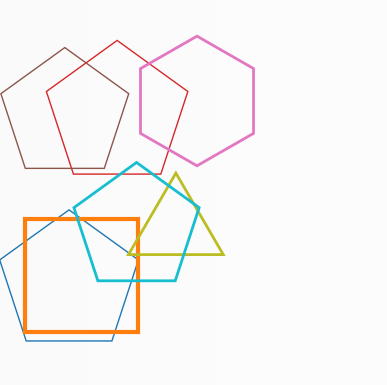[{"shape": "pentagon", "thickness": 1, "radius": 0.94, "center": [0.178, 0.267]}, {"shape": "square", "thickness": 3, "radius": 0.73, "center": [0.211, 0.285]}, {"shape": "pentagon", "thickness": 1, "radius": 0.96, "center": [0.302, 0.703]}, {"shape": "pentagon", "thickness": 1, "radius": 0.87, "center": [0.167, 0.703]}, {"shape": "hexagon", "thickness": 2, "radius": 0.84, "center": [0.508, 0.738]}, {"shape": "triangle", "thickness": 2, "radius": 0.71, "center": [0.454, 0.409]}, {"shape": "pentagon", "thickness": 2, "radius": 0.85, "center": [0.352, 0.408]}]